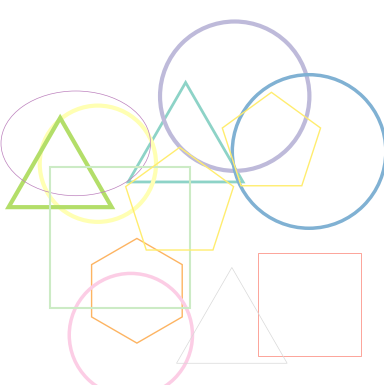[{"shape": "triangle", "thickness": 2, "radius": 0.86, "center": [0.482, 0.613]}, {"shape": "circle", "thickness": 3, "radius": 0.76, "center": [0.254, 0.575]}, {"shape": "circle", "thickness": 3, "radius": 0.97, "center": [0.61, 0.75]}, {"shape": "square", "thickness": 0.5, "radius": 0.67, "center": [0.804, 0.209]}, {"shape": "circle", "thickness": 2.5, "radius": 1.0, "center": [0.803, 0.607]}, {"shape": "hexagon", "thickness": 1, "radius": 0.68, "center": [0.356, 0.245]}, {"shape": "triangle", "thickness": 3, "radius": 0.77, "center": [0.156, 0.539]}, {"shape": "circle", "thickness": 2.5, "radius": 0.8, "center": [0.34, 0.13]}, {"shape": "triangle", "thickness": 0.5, "radius": 0.83, "center": [0.602, 0.139]}, {"shape": "oval", "thickness": 0.5, "radius": 0.97, "center": [0.197, 0.628]}, {"shape": "square", "thickness": 1.5, "radius": 0.92, "center": [0.312, 0.383]}, {"shape": "pentagon", "thickness": 1, "radius": 0.67, "center": [0.705, 0.626]}, {"shape": "pentagon", "thickness": 1, "radius": 0.74, "center": [0.467, 0.47]}]